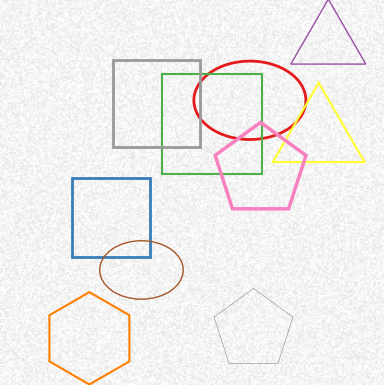[{"shape": "oval", "thickness": 2, "radius": 0.73, "center": [0.649, 0.739]}, {"shape": "square", "thickness": 2, "radius": 0.51, "center": [0.288, 0.435]}, {"shape": "square", "thickness": 1.5, "radius": 0.65, "center": [0.55, 0.677]}, {"shape": "triangle", "thickness": 1, "radius": 0.56, "center": [0.853, 0.89]}, {"shape": "hexagon", "thickness": 1.5, "radius": 0.6, "center": [0.232, 0.121]}, {"shape": "triangle", "thickness": 1.5, "radius": 0.69, "center": [0.828, 0.648]}, {"shape": "oval", "thickness": 1, "radius": 0.54, "center": [0.367, 0.299]}, {"shape": "pentagon", "thickness": 2.5, "radius": 0.62, "center": [0.677, 0.558]}, {"shape": "square", "thickness": 2, "radius": 0.57, "center": [0.405, 0.732]}, {"shape": "pentagon", "thickness": 0.5, "radius": 0.54, "center": [0.659, 0.143]}]